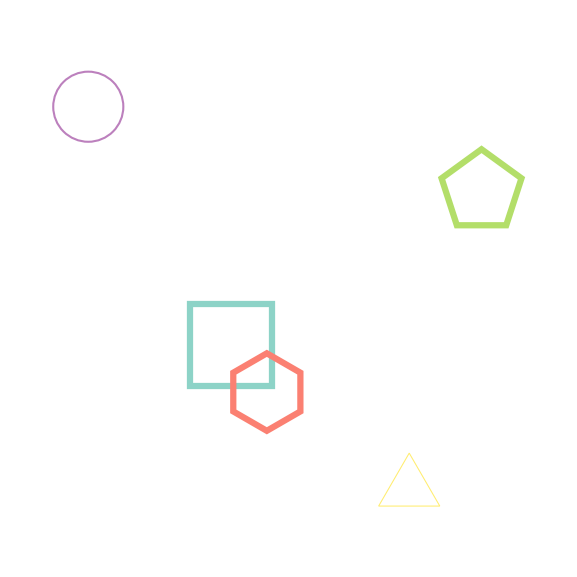[{"shape": "square", "thickness": 3, "radius": 0.36, "center": [0.4, 0.402]}, {"shape": "hexagon", "thickness": 3, "radius": 0.34, "center": [0.462, 0.32]}, {"shape": "pentagon", "thickness": 3, "radius": 0.36, "center": [0.834, 0.668]}, {"shape": "circle", "thickness": 1, "radius": 0.3, "center": [0.153, 0.814]}, {"shape": "triangle", "thickness": 0.5, "radius": 0.31, "center": [0.709, 0.153]}]